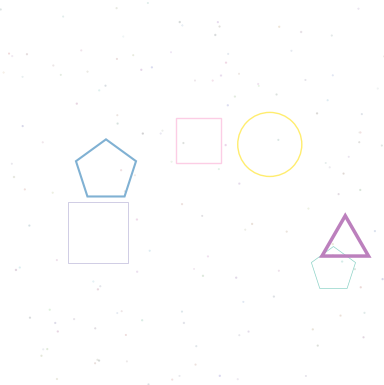[{"shape": "pentagon", "thickness": 0.5, "radius": 0.3, "center": [0.866, 0.299]}, {"shape": "square", "thickness": 0.5, "radius": 0.39, "center": [0.255, 0.396]}, {"shape": "pentagon", "thickness": 1.5, "radius": 0.41, "center": [0.275, 0.556]}, {"shape": "square", "thickness": 1, "radius": 0.29, "center": [0.516, 0.634]}, {"shape": "triangle", "thickness": 2.5, "radius": 0.35, "center": [0.897, 0.37]}, {"shape": "circle", "thickness": 1, "radius": 0.42, "center": [0.701, 0.625]}]